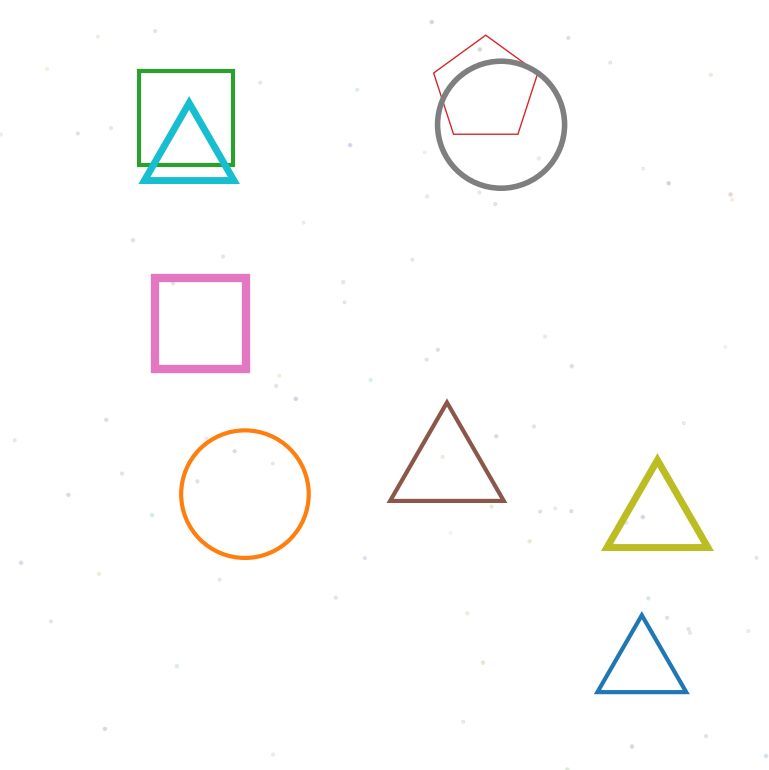[{"shape": "triangle", "thickness": 1.5, "radius": 0.33, "center": [0.834, 0.134]}, {"shape": "circle", "thickness": 1.5, "radius": 0.41, "center": [0.318, 0.358]}, {"shape": "square", "thickness": 1.5, "radius": 0.31, "center": [0.242, 0.847]}, {"shape": "pentagon", "thickness": 0.5, "radius": 0.36, "center": [0.631, 0.883]}, {"shape": "triangle", "thickness": 1.5, "radius": 0.43, "center": [0.58, 0.392]}, {"shape": "square", "thickness": 3, "radius": 0.3, "center": [0.26, 0.579]}, {"shape": "circle", "thickness": 2, "radius": 0.41, "center": [0.651, 0.838]}, {"shape": "triangle", "thickness": 2.5, "radius": 0.38, "center": [0.854, 0.327]}, {"shape": "triangle", "thickness": 2.5, "radius": 0.34, "center": [0.246, 0.799]}]